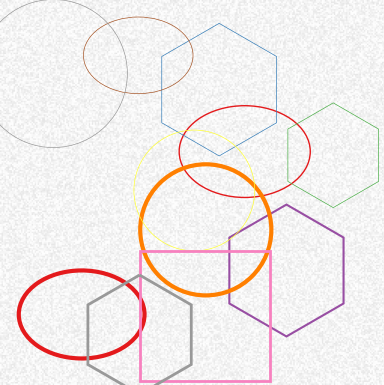[{"shape": "oval", "thickness": 1, "radius": 0.85, "center": [0.636, 0.606]}, {"shape": "oval", "thickness": 3, "radius": 0.82, "center": [0.212, 0.183]}, {"shape": "hexagon", "thickness": 0.5, "radius": 0.86, "center": [0.569, 0.767]}, {"shape": "hexagon", "thickness": 0.5, "radius": 0.68, "center": [0.866, 0.597]}, {"shape": "hexagon", "thickness": 1.5, "radius": 0.86, "center": [0.744, 0.297]}, {"shape": "circle", "thickness": 3, "radius": 0.85, "center": [0.534, 0.403]}, {"shape": "circle", "thickness": 0.5, "radius": 0.78, "center": [0.505, 0.505]}, {"shape": "oval", "thickness": 0.5, "radius": 0.71, "center": [0.359, 0.856]}, {"shape": "square", "thickness": 2, "radius": 0.85, "center": [0.533, 0.179]}, {"shape": "circle", "thickness": 0.5, "radius": 0.96, "center": [0.139, 0.809]}, {"shape": "hexagon", "thickness": 2, "radius": 0.77, "center": [0.363, 0.131]}]